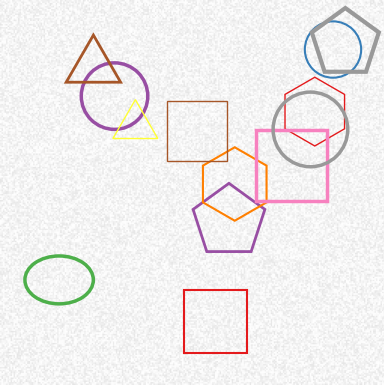[{"shape": "square", "thickness": 1.5, "radius": 0.41, "center": [0.559, 0.165]}, {"shape": "hexagon", "thickness": 1, "radius": 0.45, "center": [0.818, 0.71]}, {"shape": "circle", "thickness": 1.5, "radius": 0.37, "center": [0.865, 0.871]}, {"shape": "oval", "thickness": 2.5, "radius": 0.44, "center": [0.154, 0.273]}, {"shape": "circle", "thickness": 2.5, "radius": 0.43, "center": [0.297, 0.75]}, {"shape": "pentagon", "thickness": 2, "radius": 0.49, "center": [0.595, 0.426]}, {"shape": "hexagon", "thickness": 1.5, "radius": 0.48, "center": [0.61, 0.522]}, {"shape": "triangle", "thickness": 1, "radius": 0.34, "center": [0.352, 0.674]}, {"shape": "triangle", "thickness": 2, "radius": 0.41, "center": [0.243, 0.827]}, {"shape": "square", "thickness": 1, "radius": 0.39, "center": [0.512, 0.659]}, {"shape": "square", "thickness": 2.5, "radius": 0.46, "center": [0.757, 0.57]}, {"shape": "pentagon", "thickness": 3, "radius": 0.46, "center": [0.897, 0.888]}, {"shape": "circle", "thickness": 2.5, "radius": 0.48, "center": [0.806, 0.664]}]